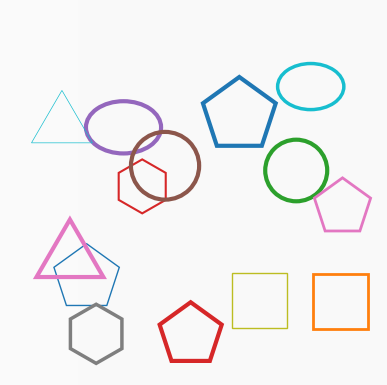[{"shape": "pentagon", "thickness": 1, "radius": 0.44, "center": [0.224, 0.278]}, {"shape": "pentagon", "thickness": 3, "radius": 0.49, "center": [0.618, 0.701]}, {"shape": "square", "thickness": 2, "radius": 0.36, "center": [0.879, 0.217]}, {"shape": "circle", "thickness": 3, "radius": 0.4, "center": [0.764, 0.557]}, {"shape": "hexagon", "thickness": 1.5, "radius": 0.35, "center": [0.367, 0.516]}, {"shape": "pentagon", "thickness": 3, "radius": 0.42, "center": [0.492, 0.131]}, {"shape": "oval", "thickness": 3, "radius": 0.48, "center": [0.319, 0.669]}, {"shape": "circle", "thickness": 3, "radius": 0.44, "center": [0.426, 0.569]}, {"shape": "triangle", "thickness": 3, "radius": 0.5, "center": [0.18, 0.33]}, {"shape": "pentagon", "thickness": 2, "radius": 0.38, "center": [0.884, 0.462]}, {"shape": "hexagon", "thickness": 2.5, "radius": 0.38, "center": [0.248, 0.133]}, {"shape": "square", "thickness": 1, "radius": 0.36, "center": [0.67, 0.219]}, {"shape": "triangle", "thickness": 0.5, "radius": 0.45, "center": [0.16, 0.674]}, {"shape": "oval", "thickness": 2.5, "radius": 0.43, "center": [0.802, 0.775]}]